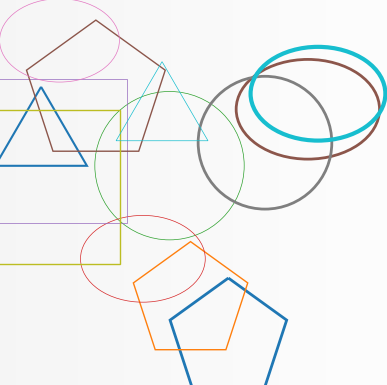[{"shape": "triangle", "thickness": 1.5, "radius": 0.68, "center": [0.106, 0.638]}, {"shape": "pentagon", "thickness": 2, "radius": 0.79, "center": [0.589, 0.12]}, {"shape": "pentagon", "thickness": 1, "radius": 0.78, "center": [0.492, 0.217]}, {"shape": "circle", "thickness": 0.5, "radius": 0.96, "center": [0.437, 0.57]}, {"shape": "oval", "thickness": 0.5, "radius": 0.8, "center": [0.369, 0.328]}, {"shape": "square", "thickness": 0.5, "radius": 0.93, "center": [0.14, 0.609]}, {"shape": "oval", "thickness": 2, "radius": 0.92, "center": [0.794, 0.716]}, {"shape": "pentagon", "thickness": 1, "radius": 0.94, "center": [0.247, 0.76]}, {"shape": "oval", "thickness": 0.5, "radius": 0.77, "center": [0.154, 0.895]}, {"shape": "circle", "thickness": 2, "radius": 0.86, "center": [0.684, 0.629]}, {"shape": "square", "thickness": 1, "radius": 1.0, "center": [0.11, 0.514]}, {"shape": "oval", "thickness": 3, "radius": 0.87, "center": [0.821, 0.757]}, {"shape": "triangle", "thickness": 0.5, "radius": 0.68, "center": [0.418, 0.703]}]